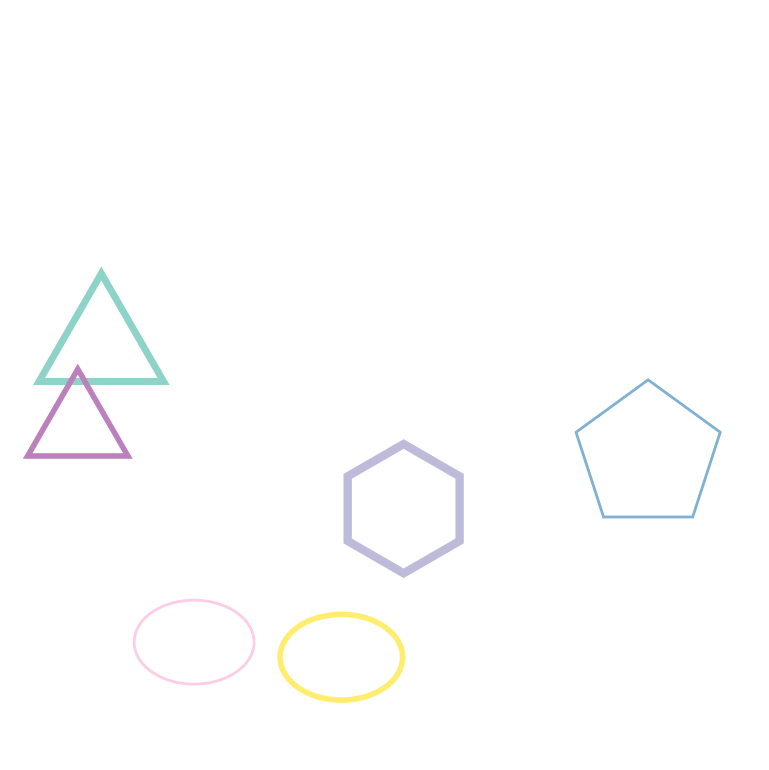[{"shape": "triangle", "thickness": 2.5, "radius": 0.47, "center": [0.132, 0.551]}, {"shape": "hexagon", "thickness": 3, "radius": 0.42, "center": [0.524, 0.339]}, {"shape": "pentagon", "thickness": 1, "radius": 0.49, "center": [0.842, 0.408]}, {"shape": "oval", "thickness": 1, "radius": 0.39, "center": [0.252, 0.166]}, {"shape": "triangle", "thickness": 2, "radius": 0.38, "center": [0.101, 0.445]}, {"shape": "oval", "thickness": 2, "radius": 0.4, "center": [0.443, 0.146]}]